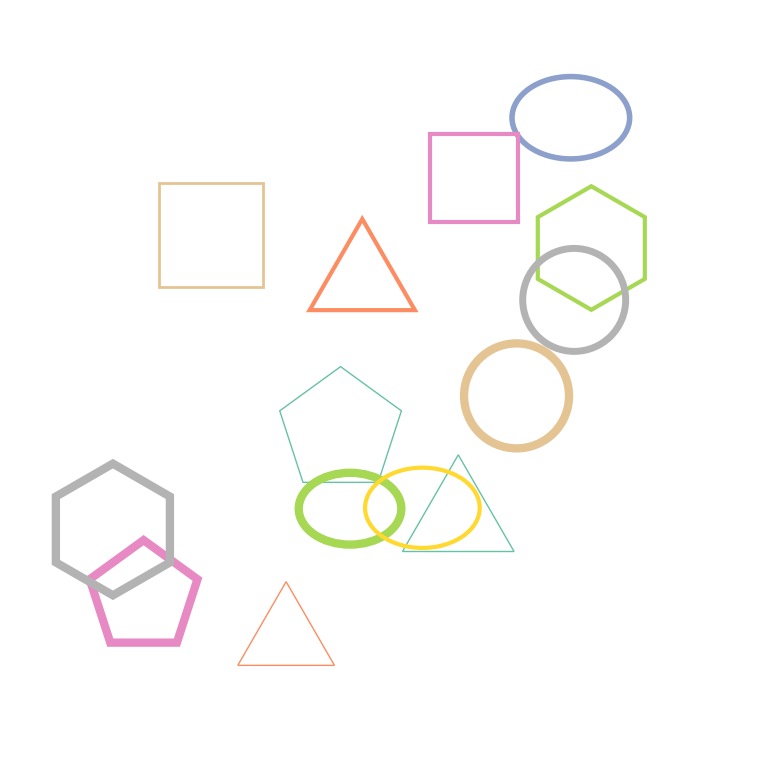[{"shape": "pentagon", "thickness": 0.5, "radius": 0.42, "center": [0.442, 0.441]}, {"shape": "triangle", "thickness": 0.5, "radius": 0.42, "center": [0.595, 0.326]}, {"shape": "triangle", "thickness": 1.5, "radius": 0.39, "center": [0.47, 0.637]}, {"shape": "triangle", "thickness": 0.5, "radius": 0.36, "center": [0.372, 0.172]}, {"shape": "oval", "thickness": 2, "radius": 0.38, "center": [0.741, 0.847]}, {"shape": "square", "thickness": 1.5, "radius": 0.29, "center": [0.616, 0.769]}, {"shape": "pentagon", "thickness": 3, "radius": 0.37, "center": [0.186, 0.225]}, {"shape": "oval", "thickness": 3, "radius": 0.33, "center": [0.455, 0.339]}, {"shape": "hexagon", "thickness": 1.5, "radius": 0.4, "center": [0.768, 0.678]}, {"shape": "oval", "thickness": 1.5, "radius": 0.37, "center": [0.549, 0.341]}, {"shape": "circle", "thickness": 3, "radius": 0.34, "center": [0.671, 0.486]}, {"shape": "square", "thickness": 1, "radius": 0.34, "center": [0.274, 0.695]}, {"shape": "circle", "thickness": 2.5, "radius": 0.33, "center": [0.746, 0.611]}, {"shape": "hexagon", "thickness": 3, "radius": 0.43, "center": [0.147, 0.312]}]